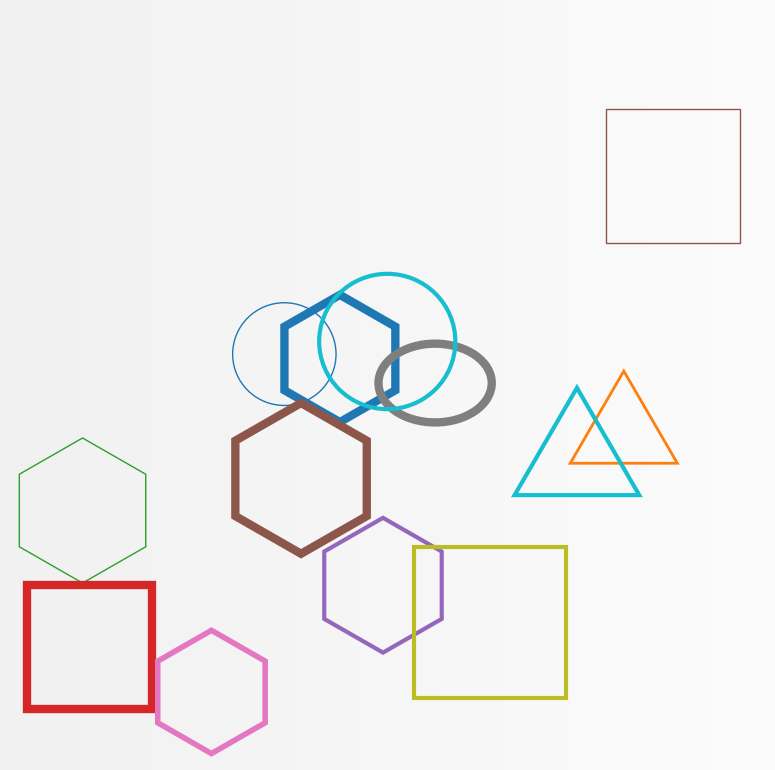[{"shape": "circle", "thickness": 0.5, "radius": 0.33, "center": [0.367, 0.54]}, {"shape": "hexagon", "thickness": 3, "radius": 0.41, "center": [0.439, 0.534]}, {"shape": "triangle", "thickness": 1, "radius": 0.4, "center": [0.805, 0.438]}, {"shape": "hexagon", "thickness": 0.5, "radius": 0.47, "center": [0.106, 0.337]}, {"shape": "square", "thickness": 3, "radius": 0.4, "center": [0.115, 0.16]}, {"shape": "hexagon", "thickness": 1.5, "radius": 0.44, "center": [0.494, 0.24]}, {"shape": "square", "thickness": 0.5, "radius": 0.43, "center": [0.869, 0.771]}, {"shape": "hexagon", "thickness": 3, "radius": 0.49, "center": [0.388, 0.379]}, {"shape": "hexagon", "thickness": 2, "radius": 0.4, "center": [0.273, 0.101]}, {"shape": "oval", "thickness": 3, "radius": 0.37, "center": [0.561, 0.503]}, {"shape": "square", "thickness": 1.5, "radius": 0.49, "center": [0.632, 0.191]}, {"shape": "circle", "thickness": 1.5, "radius": 0.44, "center": [0.5, 0.557]}, {"shape": "triangle", "thickness": 1.5, "radius": 0.46, "center": [0.744, 0.403]}]